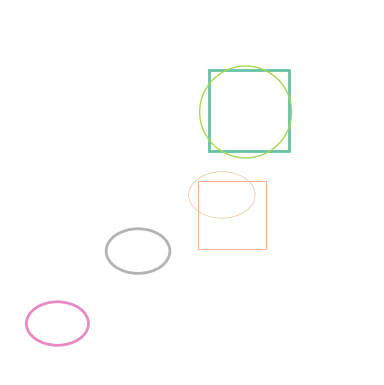[{"shape": "square", "thickness": 2, "radius": 0.52, "center": [0.646, 0.713]}, {"shape": "square", "thickness": 0.5, "radius": 0.44, "center": [0.602, 0.441]}, {"shape": "oval", "thickness": 2, "radius": 0.4, "center": [0.149, 0.16]}, {"shape": "circle", "thickness": 1, "radius": 0.6, "center": [0.638, 0.709]}, {"shape": "oval", "thickness": 0.5, "radius": 0.43, "center": [0.576, 0.494]}, {"shape": "oval", "thickness": 2, "radius": 0.41, "center": [0.358, 0.348]}]